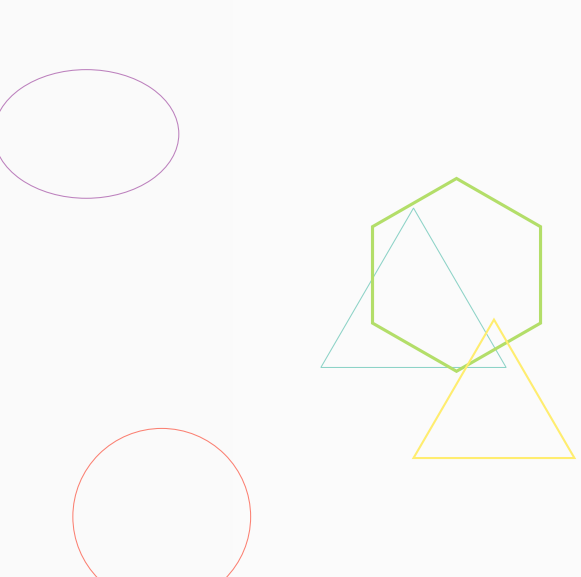[{"shape": "triangle", "thickness": 0.5, "radius": 0.92, "center": [0.711, 0.455]}, {"shape": "circle", "thickness": 0.5, "radius": 0.76, "center": [0.278, 0.104]}, {"shape": "hexagon", "thickness": 1.5, "radius": 0.83, "center": [0.785, 0.523]}, {"shape": "oval", "thickness": 0.5, "radius": 0.8, "center": [0.149, 0.767]}, {"shape": "triangle", "thickness": 1, "radius": 0.8, "center": [0.85, 0.286]}]